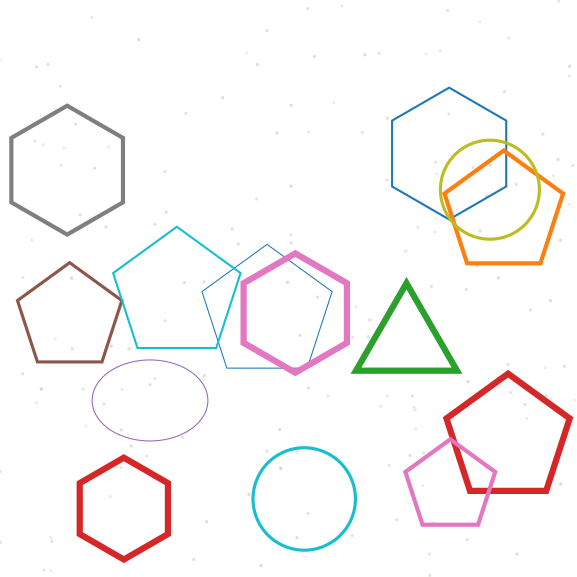[{"shape": "hexagon", "thickness": 1, "radius": 0.57, "center": [0.778, 0.733]}, {"shape": "pentagon", "thickness": 0.5, "radius": 0.59, "center": [0.462, 0.458]}, {"shape": "pentagon", "thickness": 2, "radius": 0.54, "center": [0.872, 0.631]}, {"shape": "triangle", "thickness": 3, "radius": 0.5, "center": [0.704, 0.408]}, {"shape": "hexagon", "thickness": 3, "radius": 0.44, "center": [0.214, 0.118]}, {"shape": "pentagon", "thickness": 3, "radius": 0.56, "center": [0.88, 0.24]}, {"shape": "oval", "thickness": 0.5, "radius": 0.5, "center": [0.26, 0.306]}, {"shape": "pentagon", "thickness": 1.5, "radius": 0.48, "center": [0.121, 0.449]}, {"shape": "pentagon", "thickness": 2, "radius": 0.41, "center": [0.78, 0.157]}, {"shape": "hexagon", "thickness": 3, "radius": 0.52, "center": [0.511, 0.457]}, {"shape": "hexagon", "thickness": 2, "radius": 0.56, "center": [0.116, 0.705]}, {"shape": "circle", "thickness": 1.5, "radius": 0.43, "center": [0.848, 0.671]}, {"shape": "pentagon", "thickness": 1, "radius": 0.58, "center": [0.306, 0.49]}, {"shape": "circle", "thickness": 1.5, "radius": 0.44, "center": [0.527, 0.135]}]